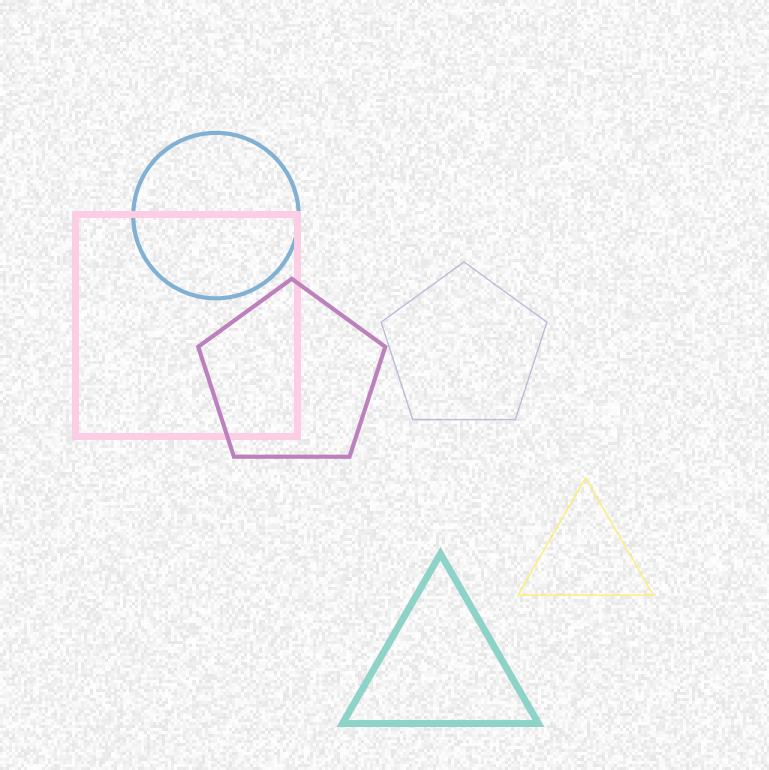[{"shape": "triangle", "thickness": 2.5, "radius": 0.73, "center": [0.572, 0.134]}, {"shape": "pentagon", "thickness": 0.5, "radius": 0.57, "center": [0.603, 0.547]}, {"shape": "circle", "thickness": 1.5, "radius": 0.54, "center": [0.28, 0.72]}, {"shape": "square", "thickness": 2.5, "radius": 0.72, "center": [0.242, 0.578]}, {"shape": "pentagon", "thickness": 1.5, "radius": 0.64, "center": [0.379, 0.51]}, {"shape": "triangle", "thickness": 0.5, "radius": 0.51, "center": [0.761, 0.278]}]